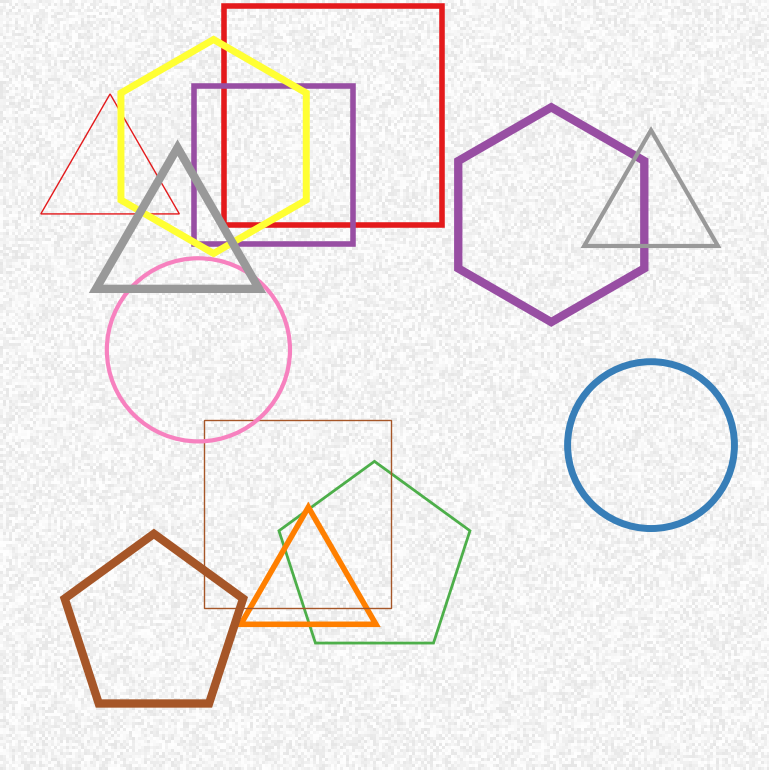[{"shape": "square", "thickness": 2, "radius": 0.71, "center": [0.432, 0.85]}, {"shape": "triangle", "thickness": 0.5, "radius": 0.52, "center": [0.143, 0.774]}, {"shape": "circle", "thickness": 2.5, "radius": 0.54, "center": [0.845, 0.422]}, {"shape": "pentagon", "thickness": 1, "radius": 0.65, "center": [0.486, 0.27]}, {"shape": "hexagon", "thickness": 3, "radius": 0.7, "center": [0.716, 0.721]}, {"shape": "square", "thickness": 2, "radius": 0.51, "center": [0.355, 0.786]}, {"shape": "triangle", "thickness": 2, "radius": 0.51, "center": [0.4, 0.24]}, {"shape": "hexagon", "thickness": 2.5, "radius": 0.69, "center": [0.277, 0.81]}, {"shape": "pentagon", "thickness": 3, "radius": 0.61, "center": [0.2, 0.185]}, {"shape": "square", "thickness": 0.5, "radius": 0.61, "center": [0.386, 0.333]}, {"shape": "circle", "thickness": 1.5, "radius": 0.59, "center": [0.258, 0.546]}, {"shape": "triangle", "thickness": 3, "radius": 0.61, "center": [0.231, 0.686]}, {"shape": "triangle", "thickness": 1.5, "radius": 0.5, "center": [0.846, 0.731]}]